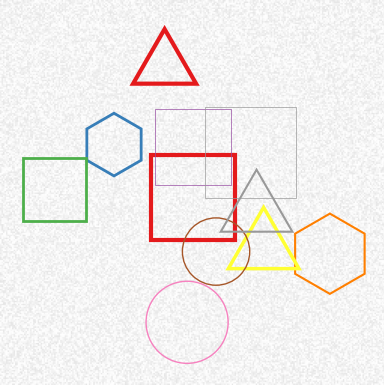[{"shape": "triangle", "thickness": 3, "radius": 0.47, "center": [0.428, 0.83]}, {"shape": "square", "thickness": 3, "radius": 0.55, "center": [0.501, 0.487]}, {"shape": "hexagon", "thickness": 2, "radius": 0.41, "center": [0.296, 0.624]}, {"shape": "square", "thickness": 2, "radius": 0.41, "center": [0.141, 0.509]}, {"shape": "square", "thickness": 0.5, "radius": 0.49, "center": [0.501, 0.618]}, {"shape": "hexagon", "thickness": 1.5, "radius": 0.52, "center": [0.857, 0.341]}, {"shape": "triangle", "thickness": 2.5, "radius": 0.53, "center": [0.685, 0.355]}, {"shape": "circle", "thickness": 1, "radius": 0.44, "center": [0.561, 0.347]}, {"shape": "circle", "thickness": 1, "radius": 0.53, "center": [0.486, 0.163]}, {"shape": "square", "thickness": 0.5, "radius": 0.59, "center": [0.651, 0.603]}, {"shape": "triangle", "thickness": 1.5, "radius": 0.54, "center": [0.666, 0.452]}]